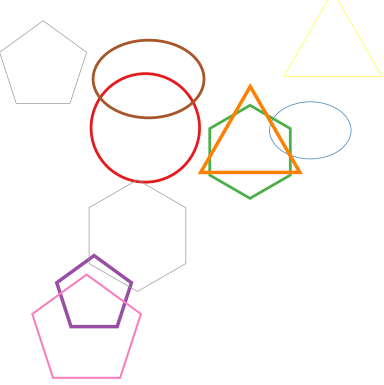[{"shape": "circle", "thickness": 2, "radius": 0.7, "center": [0.377, 0.668]}, {"shape": "oval", "thickness": 0.5, "radius": 0.53, "center": [0.806, 0.661]}, {"shape": "hexagon", "thickness": 2, "radius": 0.6, "center": [0.649, 0.606]}, {"shape": "pentagon", "thickness": 2.5, "radius": 0.51, "center": [0.244, 0.234]}, {"shape": "triangle", "thickness": 2.5, "radius": 0.74, "center": [0.65, 0.627]}, {"shape": "triangle", "thickness": 0.5, "radius": 0.74, "center": [0.865, 0.875]}, {"shape": "oval", "thickness": 2, "radius": 0.72, "center": [0.386, 0.795]}, {"shape": "pentagon", "thickness": 1.5, "radius": 0.74, "center": [0.225, 0.139]}, {"shape": "pentagon", "thickness": 0.5, "radius": 0.59, "center": [0.112, 0.827]}, {"shape": "hexagon", "thickness": 0.5, "radius": 0.73, "center": [0.357, 0.388]}]